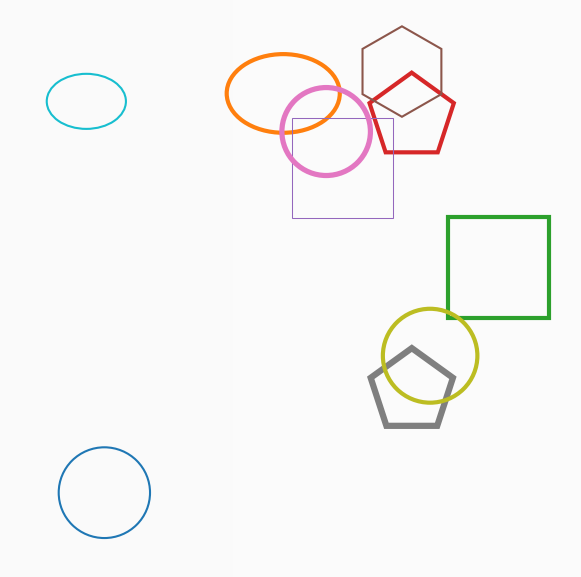[{"shape": "circle", "thickness": 1, "radius": 0.39, "center": [0.18, 0.146]}, {"shape": "oval", "thickness": 2, "radius": 0.49, "center": [0.487, 0.837]}, {"shape": "square", "thickness": 2, "radius": 0.44, "center": [0.858, 0.537]}, {"shape": "pentagon", "thickness": 2, "radius": 0.38, "center": [0.708, 0.797]}, {"shape": "square", "thickness": 0.5, "radius": 0.43, "center": [0.589, 0.708]}, {"shape": "hexagon", "thickness": 1, "radius": 0.39, "center": [0.692, 0.875]}, {"shape": "circle", "thickness": 2.5, "radius": 0.38, "center": [0.561, 0.771]}, {"shape": "pentagon", "thickness": 3, "radius": 0.37, "center": [0.708, 0.322]}, {"shape": "circle", "thickness": 2, "radius": 0.41, "center": [0.74, 0.383]}, {"shape": "oval", "thickness": 1, "radius": 0.34, "center": [0.149, 0.824]}]